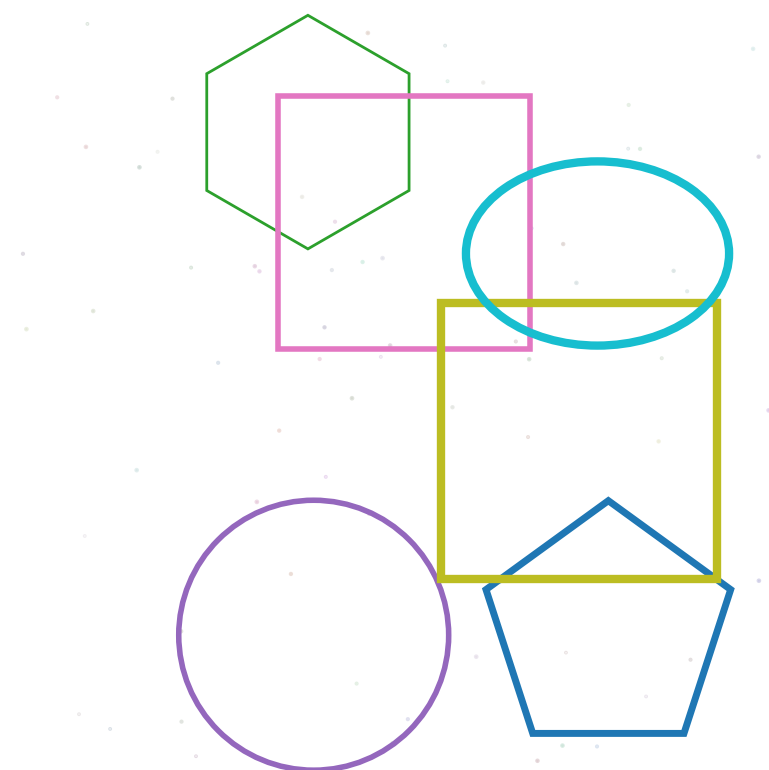[{"shape": "pentagon", "thickness": 2.5, "radius": 0.84, "center": [0.79, 0.183]}, {"shape": "hexagon", "thickness": 1, "radius": 0.76, "center": [0.4, 0.828]}, {"shape": "circle", "thickness": 2, "radius": 0.88, "center": [0.407, 0.175]}, {"shape": "square", "thickness": 2, "radius": 0.82, "center": [0.525, 0.711]}, {"shape": "square", "thickness": 3, "radius": 0.9, "center": [0.752, 0.428]}, {"shape": "oval", "thickness": 3, "radius": 0.85, "center": [0.776, 0.671]}]